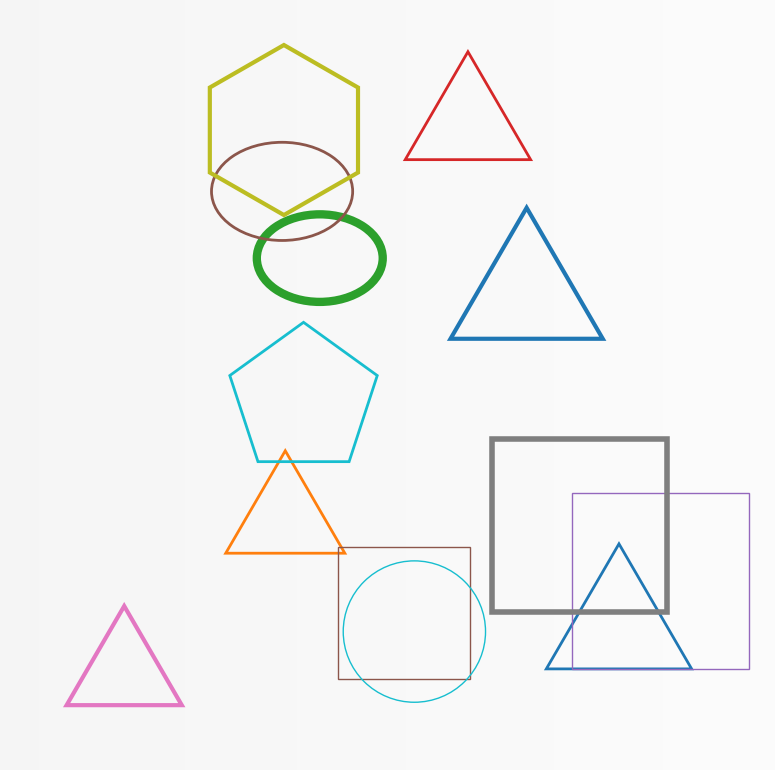[{"shape": "triangle", "thickness": 1.5, "radius": 0.57, "center": [0.68, 0.617]}, {"shape": "triangle", "thickness": 1, "radius": 0.54, "center": [0.799, 0.185]}, {"shape": "triangle", "thickness": 1, "radius": 0.44, "center": [0.368, 0.326]}, {"shape": "oval", "thickness": 3, "radius": 0.41, "center": [0.413, 0.665]}, {"shape": "triangle", "thickness": 1, "radius": 0.47, "center": [0.604, 0.839]}, {"shape": "square", "thickness": 0.5, "radius": 0.57, "center": [0.852, 0.246]}, {"shape": "square", "thickness": 0.5, "radius": 0.43, "center": [0.522, 0.204]}, {"shape": "oval", "thickness": 1, "radius": 0.46, "center": [0.364, 0.751]}, {"shape": "triangle", "thickness": 1.5, "radius": 0.43, "center": [0.16, 0.127]}, {"shape": "square", "thickness": 2, "radius": 0.56, "center": [0.748, 0.318]}, {"shape": "hexagon", "thickness": 1.5, "radius": 0.55, "center": [0.366, 0.831]}, {"shape": "circle", "thickness": 0.5, "radius": 0.46, "center": [0.535, 0.18]}, {"shape": "pentagon", "thickness": 1, "radius": 0.5, "center": [0.392, 0.481]}]